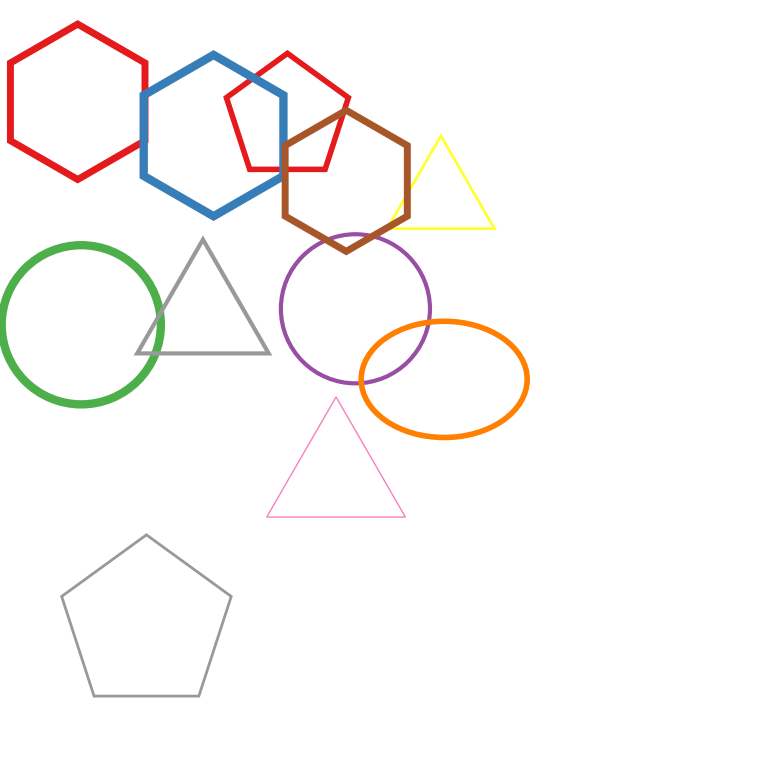[{"shape": "pentagon", "thickness": 2, "radius": 0.42, "center": [0.373, 0.847]}, {"shape": "hexagon", "thickness": 2.5, "radius": 0.5, "center": [0.101, 0.868]}, {"shape": "hexagon", "thickness": 3, "radius": 0.52, "center": [0.277, 0.824]}, {"shape": "circle", "thickness": 3, "radius": 0.52, "center": [0.106, 0.578]}, {"shape": "circle", "thickness": 1.5, "radius": 0.48, "center": [0.462, 0.599]}, {"shape": "oval", "thickness": 2, "radius": 0.54, "center": [0.577, 0.507]}, {"shape": "triangle", "thickness": 1, "radius": 0.4, "center": [0.573, 0.743]}, {"shape": "hexagon", "thickness": 2.5, "radius": 0.46, "center": [0.45, 0.765]}, {"shape": "triangle", "thickness": 0.5, "radius": 0.52, "center": [0.436, 0.38]}, {"shape": "pentagon", "thickness": 1, "radius": 0.58, "center": [0.19, 0.19]}, {"shape": "triangle", "thickness": 1.5, "radius": 0.49, "center": [0.264, 0.59]}]